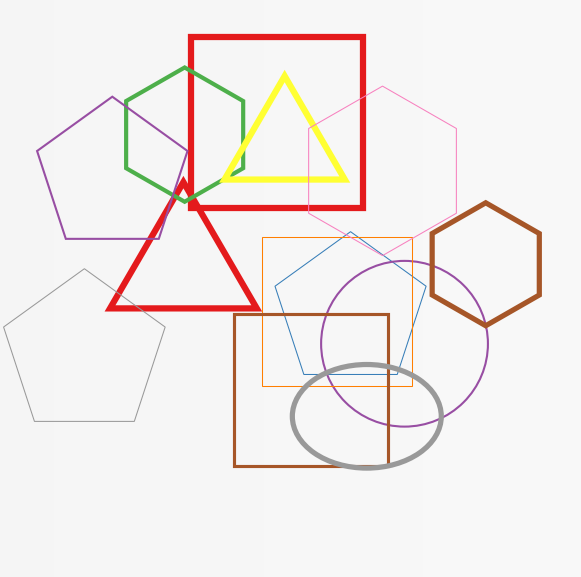[{"shape": "triangle", "thickness": 3, "radius": 0.73, "center": [0.316, 0.538]}, {"shape": "square", "thickness": 3, "radius": 0.74, "center": [0.477, 0.787]}, {"shape": "pentagon", "thickness": 0.5, "radius": 0.68, "center": [0.603, 0.461]}, {"shape": "hexagon", "thickness": 2, "radius": 0.58, "center": [0.318, 0.766]}, {"shape": "pentagon", "thickness": 1, "radius": 0.68, "center": [0.193, 0.696]}, {"shape": "circle", "thickness": 1, "radius": 0.72, "center": [0.696, 0.404]}, {"shape": "square", "thickness": 0.5, "radius": 0.64, "center": [0.58, 0.46]}, {"shape": "triangle", "thickness": 3, "radius": 0.6, "center": [0.49, 0.748]}, {"shape": "hexagon", "thickness": 2.5, "radius": 0.53, "center": [0.836, 0.542]}, {"shape": "square", "thickness": 1.5, "radius": 0.66, "center": [0.535, 0.323]}, {"shape": "hexagon", "thickness": 0.5, "radius": 0.73, "center": [0.658, 0.703]}, {"shape": "oval", "thickness": 2.5, "radius": 0.64, "center": [0.631, 0.278]}, {"shape": "pentagon", "thickness": 0.5, "radius": 0.73, "center": [0.145, 0.388]}]